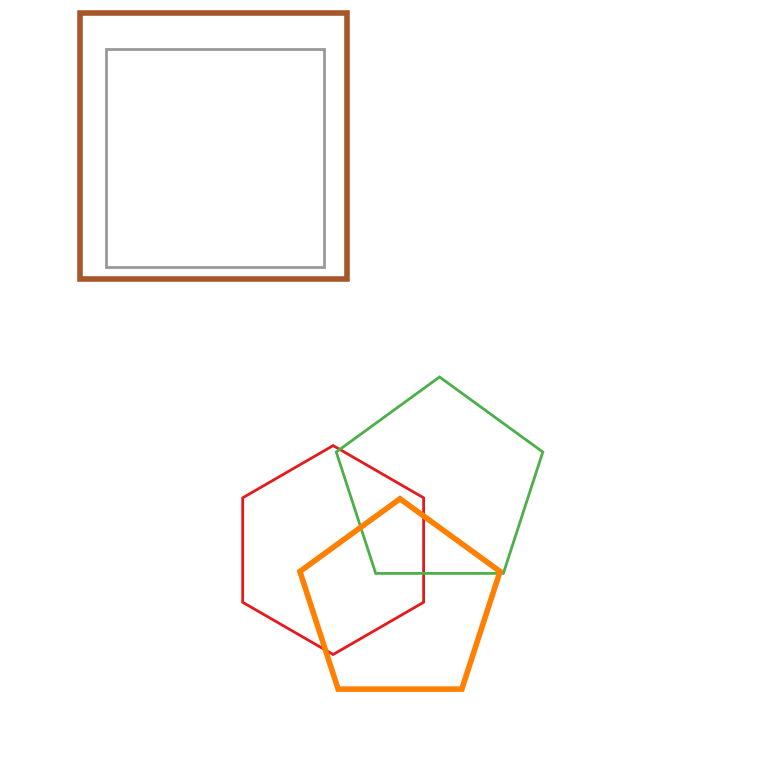[{"shape": "hexagon", "thickness": 1, "radius": 0.68, "center": [0.433, 0.286]}, {"shape": "pentagon", "thickness": 1, "radius": 0.71, "center": [0.571, 0.369]}, {"shape": "pentagon", "thickness": 2, "radius": 0.68, "center": [0.519, 0.216]}, {"shape": "square", "thickness": 2, "radius": 0.87, "center": [0.277, 0.81]}, {"shape": "square", "thickness": 1, "radius": 0.71, "center": [0.279, 0.795]}]